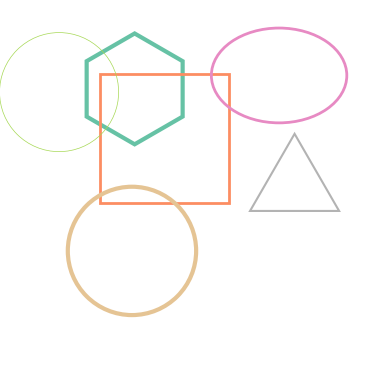[{"shape": "hexagon", "thickness": 3, "radius": 0.72, "center": [0.35, 0.769]}, {"shape": "square", "thickness": 2, "radius": 0.84, "center": [0.428, 0.64]}, {"shape": "oval", "thickness": 2, "radius": 0.88, "center": [0.725, 0.804]}, {"shape": "circle", "thickness": 0.5, "radius": 0.77, "center": [0.153, 0.761]}, {"shape": "circle", "thickness": 3, "radius": 0.83, "center": [0.343, 0.348]}, {"shape": "triangle", "thickness": 1.5, "radius": 0.67, "center": [0.765, 0.519]}]